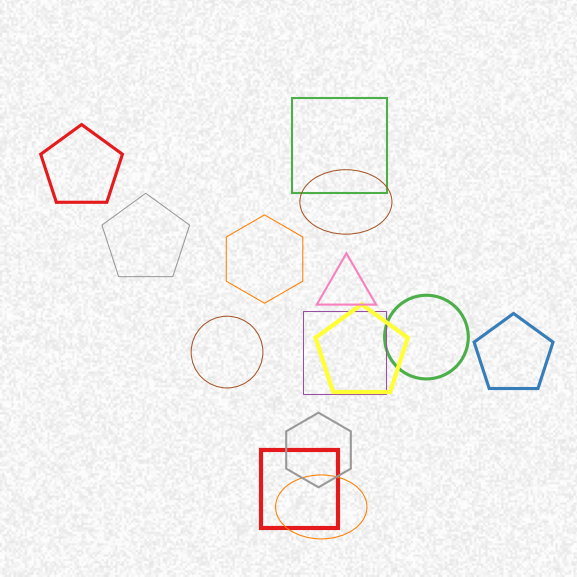[{"shape": "pentagon", "thickness": 1.5, "radius": 0.37, "center": [0.141, 0.709]}, {"shape": "square", "thickness": 2, "radius": 0.33, "center": [0.519, 0.152]}, {"shape": "pentagon", "thickness": 1.5, "radius": 0.36, "center": [0.889, 0.384]}, {"shape": "square", "thickness": 1, "radius": 0.41, "center": [0.587, 0.747]}, {"shape": "circle", "thickness": 1.5, "radius": 0.36, "center": [0.738, 0.415]}, {"shape": "square", "thickness": 0.5, "radius": 0.36, "center": [0.596, 0.389]}, {"shape": "oval", "thickness": 0.5, "radius": 0.4, "center": [0.556, 0.121]}, {"shape": "hexagon", "thickness": 0.5, "radius": 0.38, "center": [0.458, 0.551]}, {"shape": "pentagon", "thickness": 2, "radius": 0.42, "center": [0.626, 0.388]}, {"shape": "circle", "thickness": 0.5, "radius": 0.31, "center": [0.393, 0.389]}, {"shape": "oval", "thickness": 0.5, "radius": 0.4, "center": [0.599, 0.649]}, {"shape": "triangle", "thickness": 1, "radius": 0.3, "center": [0.6, 0.501]}, {"shape": "hexagon", "thickness": 1, "radius": 0.32, "center": [0.552, 0.22]}, {"shape": "pentagon", "thickness": 0.5, "radius": 0.4, "center": [0.252, 0.585]}]